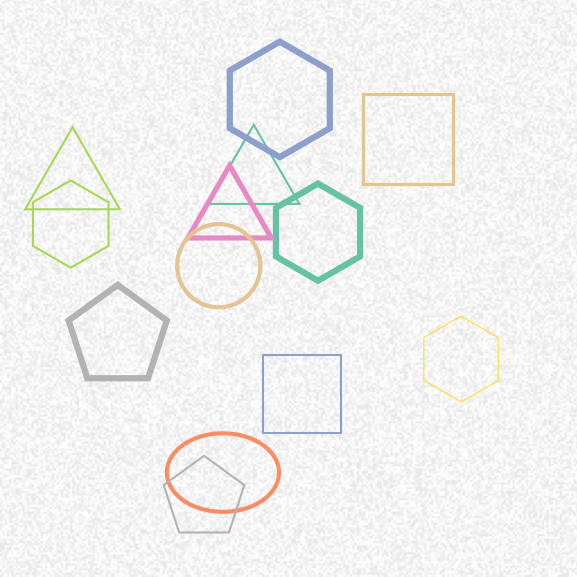[{"shape": "hexagon", "thickness": 3, "radius": 0.42, "center": [0.551, 0.597]}, {"shape": "triangle", "thickness": 1, "radius": 0.46, "center": [0.439, 0.692]}, {"shape": "oval", "thickness": 2, "radius": 0.49, "center": [0.386, 0.181]}, {"shape": "hexagon", "thickness": 3, "radius": 0.5, "center": [0.484, 0.827]}, {"shape": "square", "thickness": 1, "radius": 0.34, "center": [0.524, 0.318]}, {"shape": "triangle", "thickness": 2.5, "radius": 0.42, "center": [0.398, 0.629]}, {"shape": "hexagon", "thickness": 1, "radius": 0.38, "center": [0.122, 0.611]}, {"shape": "triangle", "thickness": 1, "radius": 0.47, "center": [0.126, 0.684]}, {"shape": "hexagon", "thickness": 0.5, "radius": 0.37, "center": [0.798, 0.377]}, {"shape": "circle", "thickness": 2, "radius": 0.36, "center": [0.379, 0.539]}, {"shape": "square", "thickness": 1.5, "radius": 0.39, "center": [0.707, 0.758]}, {"shape": "pentagon", "thickness": 1, "radius": 0.37, "center": [0.353, 0.136]}, {"shape": "pentagon", "thickness": 3, "radius": 0.45, "center": [0.204, 0.416]}]